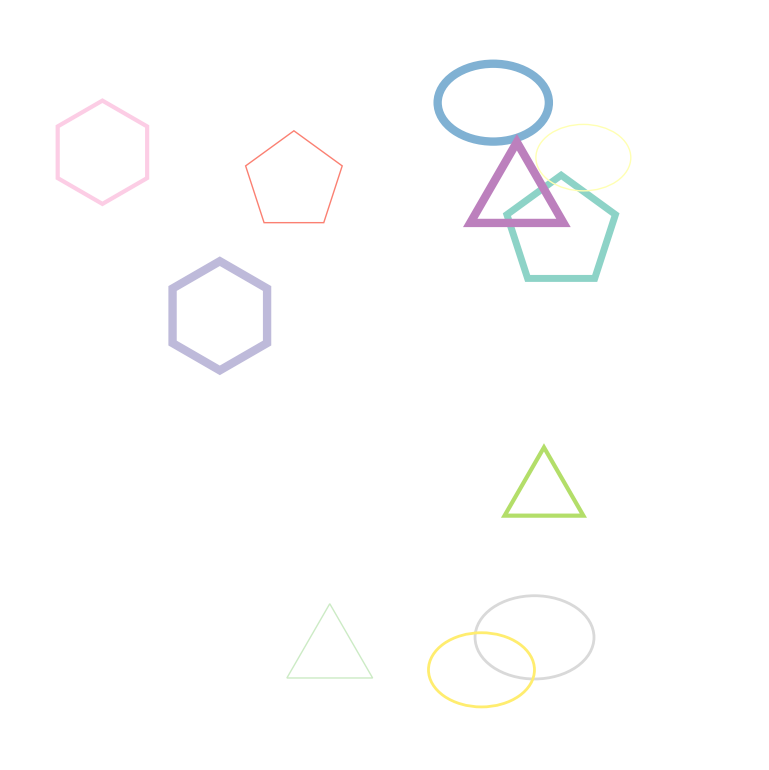[{"shape": "pentagon", "thickness": 2.5, "radius": 0.37, "center": [0.729, 0.698]}, {"shape": "oval", "thickness": 0.5, "radius": 0.31, "center": [0.758, 0.795]}, {"shape": "hexagon", "thickness": 3, "radius": 0.35, "center": [0.285, 0.59]}, {"shape": "pentagon", "thickness": 0.5, "radius": 0.33, "center": [0.382, 0.764]}, {"shape": "oval", "thickness": 3, "radius": 0.36, "center": [0.641, 0.867]}, {"shape": "triangle", "thickness": 1.5, "radius": 0.3, "center": [0.706, 0.36]}, {"shape": "hexagon", "thickness": 1.5, "radius": 0.34, "center": [0.133, 0.802]}, {"shape": "oval", "thickness": 1, "radius": 0.39, "center": [0.694, 0.172]}, {"shape": "triangle", "thickness": 3, "radius": 0.35, "center": [0.671, 0.745]}, {"shape": "triangle", "thickness": 0.5, "radius": 0.32, "center": [0.428, 0.152]}, {"shape": "oval", "thickness": 1, "radius": 0.34, "center": [0.625, 0.13]}]